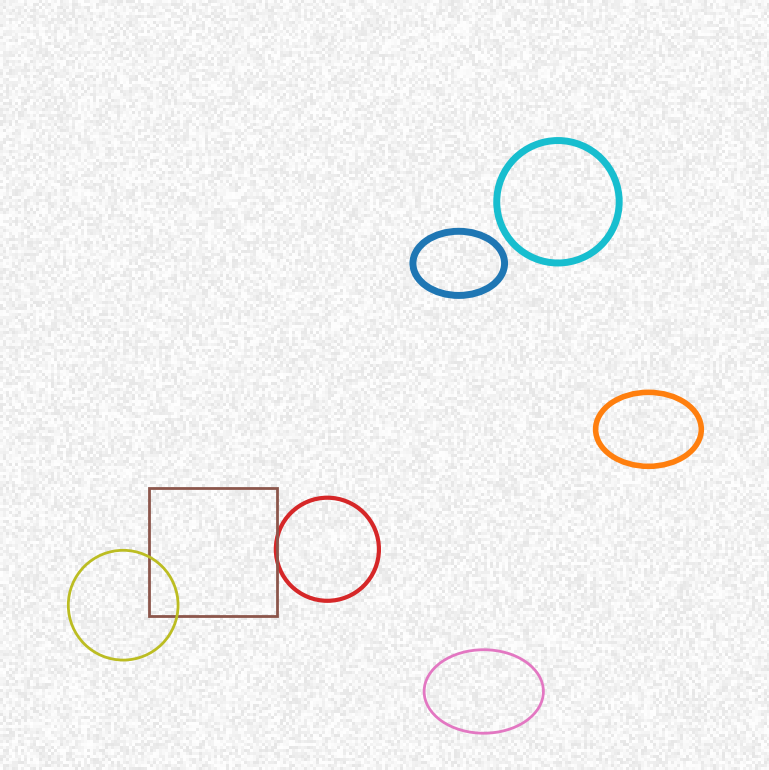[{"shape": "oval", "thickness": 2.5, "radius": 0.3, "center": [0.596, 0.658]}, {"shape": "oval", "thickness": 2, "radius": 0.34, "center": [0.842, 0.442]}, {"shape": "circle", "thickness": 1.5, "radius": 0.33, "center": [0.425, 0.287]}, {"shape": "square", "thickness": 1, "radius": 0.41, "center": [0.277, 0.283]}, {"shape": "oval", "thickness": 1, "radius": 0.39, "center": [0.628, 0.102]}, {"shape": "circle", "thickness": 1, "radius": 0.36, "center": [0.16, 0.214]}, {"shape": "circle", "thickness": 2.5, "radius": 0.4, "center": [0.725, 0.738]}]